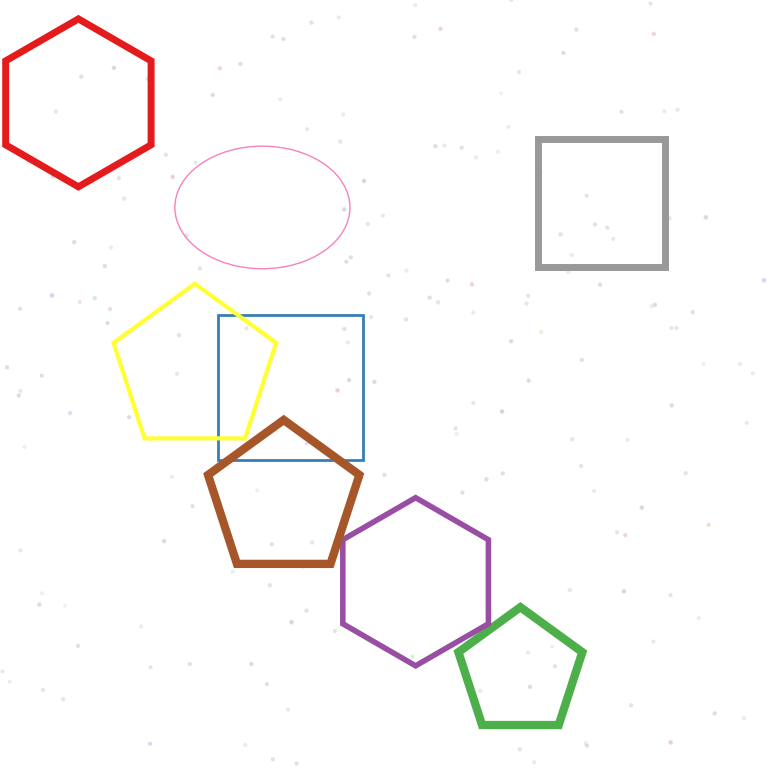[{"shape": "hexagon", "thickness": 2.5, "radius": 0.55, "center": [0.102, 0.866]}, {"shape": "square", "thickness": 1, "radius": 0.47, "center": [0.378, 0.496]}, {"shape": "pentagon", "thickness": 3, "radius": 0.42, "center": [0.676, 0.127]}, {"shape": "hexagon", "thickness": 2, "radius": 0.55, "center": [0.54, 0.244]}, {"shape": "pentagon", "thickness": 1.5, "radius": 0.56, "center": [0.253, 0.52]}, {"shape": "pentagon", "thickness": 3, "radius": 0.52, "center": [0.368, 0.351]}, {"shape": "oval", "thickness": 0.5, "radius": 0.57, "center": [0.341, 0.731]}, {"shape": "square", "thickness": 2.5, "radius": 0.42, "center": [0.781, 0.736]}]